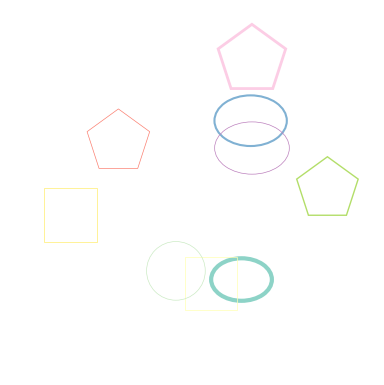[{"shape": "oval", "thickness": 3, "radius": 0.39, "center": [0.627, 0.274]}, {"shape": "square", "thickness": 0.5, "radius": 0.34, "center": [0.548, 0.264]}, {"shape": "pentagon", "thickness": 0.5, "radius": 0.43, "center": [0.307, 0.632]}, {"shape": "oval", "thickness": 1.5, "radius": 0.47, "center": [0.651, 0.686]}, {"shape": "pentagon", "thickness": 1, "radius": 0.42, "center": [0.85, 0.509]}, {"shape": "pentagon", "thickness": 2, "radius": 0.46, "center": [0.654, 0.845]}, {"shape": "oval", "thickness": 0.5, "radius": 0.48, "center": [0.655, 0.615]}, {"shape": "circle", "thickness": 0.5, "radius": 0.38, "center": [0.457, 0.296]}, {"shape": "square", "thickness": 0.5, "radius": 0.35, "center": [0.184, 0.441]}]